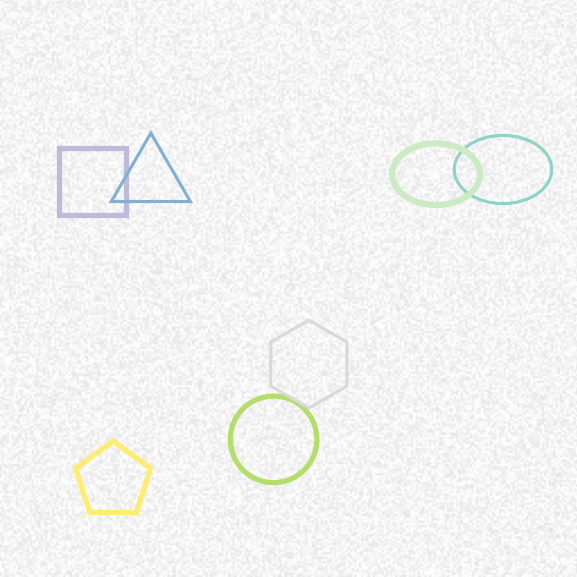[{"shape": "oval", "thickness": 1.5, "radius": 0.42, "center": [0.871, 0.706]}, {"shape": "square", "thickness": 2.5, "radius": 0.29, "center": [0.16, 0.684]}, {"shape": "triangle", "thickness": 1.5, "radius": 0.4, "center": [0.261, 0.69]}, {"shape": "circle", "thickness": 2.5, "radius": 0.37, "center": [0.474, 0.238]}, {"shape": "hexagon", "thickness": 1.5, "radius": 0.38, "center": [0.535, 0.369]}, {"shape": "oval", "thickness": 3, "radius": 0.38, "center": [0.755, 0.698]}, {"shape": "pentagon", "thickness": 2.5, "radius": 0.34, "center": [0.196, 0.167]}]